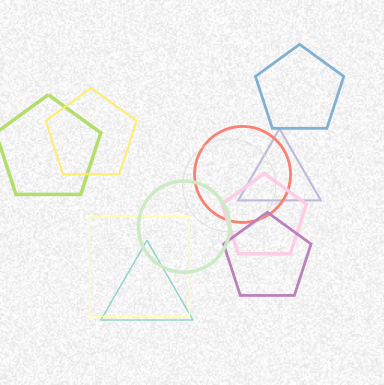[{"shape": "triangle", "thickness": 1, "radius": 0.69, "center": [0.382, 0.238]}, {"shape": "square", "thickness": 1, "radius": 0.65, "center": [0.361, 0.309]}, {"shape": "triangle", "thickness": 1.5, "radius": 0.62, "center": [0.726, 0.541]}, {"shape": "circle", "thickness": 2, "radius": 0.62, "center": [0.63, 0.547]}, {"shape": "pentagon", "thickness": 2, "radius": 0.6, "center": [0.778, 0.764]}, {"shape": "pentagon", "thickness": 2.5, "radius": 0.72, "center": [0.126, 0.611]}, {"shape": "pentagon", "thickness": 2.5, "radius": 0.58, "center": [0.686, 0.434]}, {"shape": "circle", "thickness": 0.5, "radius": 0.6, "center": [0.595, 0.519]}, {"shape": "pentagon", "thickness": 2, "radius": 0.6, "center": [0.694, 0.329]}, {"shape": "circle", "thickness": 2.5, "radius": 0.59, "center": [0.478, 0.411]}, {"shape": "pentagon", "thickness": 1.5, "radius": 0.62, "center": [0.237, 0.648]}]